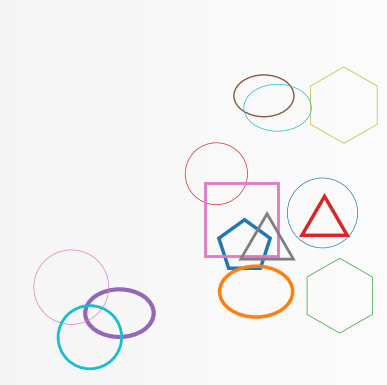[{"shape": "circle", "thickness": 0.5, "radius": 0.45, "center": [0.832, 0.447]}, {"shape": "pentagon", "thickness": 2.5, "radius": 0.35, "center": [0.631, 0.36]}, {"shape": "oval", "thickness": 2.5, "radius": 0.47, "center": [0.661, 0.243]}, {"shape": "hexagon", "thickness": 0.5, "radius": 0.49, "center": [0.877, 0.232]}, {"shape": "circle", "thickness": 0.5, "radius": 0.4, "center": [0.558, 0.549]}, {"shape": "triangle", "thickness": 2.5, "radius": 0.34, "center": [0.838, 0.423]}, {"shape": "oval", "thickness": 3, "radius": 0.44, "center": [0.308, 0.187]}, {"shape": "oval", "thickness": 1, "radius": 0.39, "center": [0.681, 0.751]}, {"shape": "circle", "thickness": 0.5, "radius": 0.48, "center": [0.184, 0.254]}, {"shape": "square", "thickness": 2, "radius": 0.47, "center": [0.624, 0.43]}, {"shape": "triangle", "thickness": 2, "radius": 0.39, "center": [0.689, 0.366]}, {"shape": "hexagon", "thickness": 0.5, "radius": 0.5, "center": [0.887, 0.727]}, {"shape": "oval", "thickness": 0.5, "radius": 0.44, "center": [0.716, 0.72]}, {"shape": "circle", "thickness": 2, "radius": 0.41, "center": [0.232, 0.124]}]